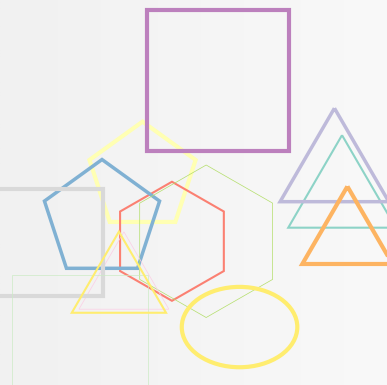[{"shape": "triangle", "thickness": 1.5, "radius": 0.8, "center": [0.883, 0.489]}, {"shape": "pentagon", "thickness": 3, "radius": 0.72, "center": [0.368, 0.54]}, {"shape": "triangle", "thickness": 2.5, "radius": 0.81, "center": [0.863, 0.557]}, {"shape": "hexagon", "thickness": 1.5, "radius": 0.77, "center": [0.444, 0.373]}, {"shape": "pentagon", "thickness": 2.5, "radius": 0.78, "center": [0.263, 0.429]}, {"shape": "triangle", "thickness": 3, "radius": 0.67, "center": [0.897, 0.381]}, {"shape": "hexagon", "thickness": 0.5, "radius": 0.99, "center": [0.532, 0.373]}, {"shape": "triangle", "thickness": 0.5, "radius": 0.67, "center": [0.32, 0.264]}, {"shape": "square", "thickness": 3, "radius": 0.7, "center": [0.127, 0.37]}, {"shape": "square", "thickness": 3, "radius": 0.92, "center": [0.563, 0.791]}, {"shape": "square", "thickness": 0.5, "radius": 0.87, "center": [0.207, 0.111]}, {"shape": "oval", "thickness": 3, "radius": 0.75, "center": [0.618, 0.15]}, {"shape": "triangle", "thickness": 1.5, "radius": 0.7, "center": [0.307, 0.258]}]